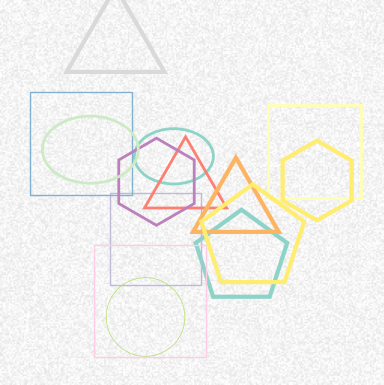[{"shape": "oval", "thickness": 2, "radius": 0.51, "center": [0.452, 0.594]}, {"shape": "pentagon", "thickness": 3, "radius": 0.62, "center": [0.627, 0.33]}, {"shape": "square", "thickness": 2, "radius": 0.6, "center": [0.816, 0.606]}, {"shape": "square", "thickness": 1, "radius": 0.6, "center": [0.404, 0.38]}, {"shape": "triangle", "thickness": 2, "radius": 0.62, "center": [0.482, 0.521]}, {"shape": "square", "thickness": 1, "radius": 0.67, "center": [0.211, 0.628]}, {"shape": "triangle", "thickness": 3, "radius": 0.64, "center": [0.613, 0.462]}, {"shape": "circle", "thickness": 0.5, "radius": 0.51, "center": [0.378, 0.177]}, {"shape": "square", "thickness": 1, "radius": 0.73, "center": [0.39, 0.218]}, {"shape": "triangle", "thickness": 3, "radius": 0.73, "center": [0.3, 0.887]}, {"shape": "hexagon", "thickness": 2, "radius": 0.57, "center": [0.406, 0.528]}, {"shape": "oval", "thickness": 2, "radius": 0.62, "center": [0.235, 0.611]}, {"shape": "hexagon", "thickness": 3, "radius": 0.52, "center": [0.824, 0.531]}, {"shape": "pentagon", "thickness": 3, "radius": 0.7, "center": [0.657, 0.381]}]